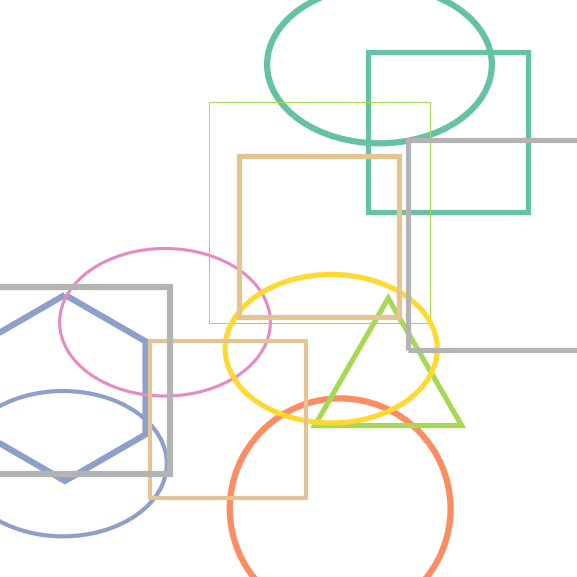[{"shape": "square", "thickness": 2.5, "radius": 0.69, "center": [0.776, 0.771]}, {"shape": "oval", "thickness": 3, "radius": 0.97, "center": [0.657, 0.887]}, {"shape": "circle", "thickness": 3, "radius": 0.96, "center": [0.589, 0.118]}, {"shape": "hexagon", "thickness": 3, "radius": 0.81, "center": [0.113, 0.327]}, {"shape": "oval", "thickness": 2, "radius": 0.9, "center": [0.109, 0.196]}, {"shape": "oval", "thickness": 1.5, "radius": 0.91, "center": [0.286, 0.441]}, {"shape": "square", "thickness": 0.5, "radius": 0.96, "center": [0.553, 0.632]}, {"shape": "triangle", "thickness": 2.5, "radius": 0.73, "center": [0.672, 0.336]}, {"shape": "oval", "thickness": 2.5, "radius": 0.92, "center": [0.574, 0.395]}, {"shape": "square", "thickness": 2, "radius": 0.68, "center": [0.395, 0.273]}, {"shape": "square", "thickness": 2.5, "radius": 0.69, "center": [0.552, 0.589]}, {"shape": "square", "thickness": 3, "radius": 0.81, "center": [0.132, 0.34]}, {"shape": "square", "thickness": 2.5, "radius": 0.91, "center": [0.888, 0.575]}]